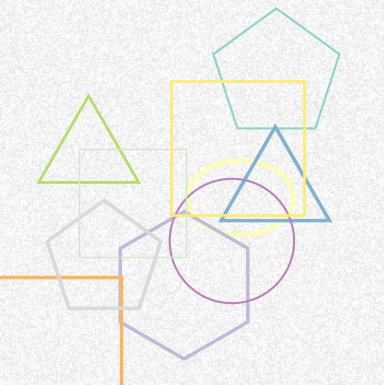[{"shape": "pentagon", "thickness": 1.5, "radius": 0.86, "center": [0.718, 0.806]}, {"shape": "oval", "thickness": 3, "radius": 0.69, "center": [0.625, 0.486]}, {"shape": "hexagon", "thickness": 2.5, "radius": 0.96, "center": [0.478, 0.259]}, {"shape": "triangle", "thickness": 2.5, "radius": 0.81, "center": [0.715, 0.508]}, {"shape": "square", "thickness": 2.5, "radius": 0.88, "center": [0.138, 0.105]}, {"shape": "triangle", "thickness": 2, "radius": 0.75, "center": [0.23, 0.601]}, {"shape": "pentagon", "thickness": 2.5, "radius": 0.78, "center": [0.27, 0.325]}, {"shape": "circle", "thickness": 1.5, "radius": 0.81, "center": [0.602, 0.374]}, {"shape": "square", "thickness": 1, "radius": 0.7, "center": [0.344, 0.472]}, {"shape": "square", "thickness": 2, "radius": 0.87, "center": [0.617, 0.616]}]